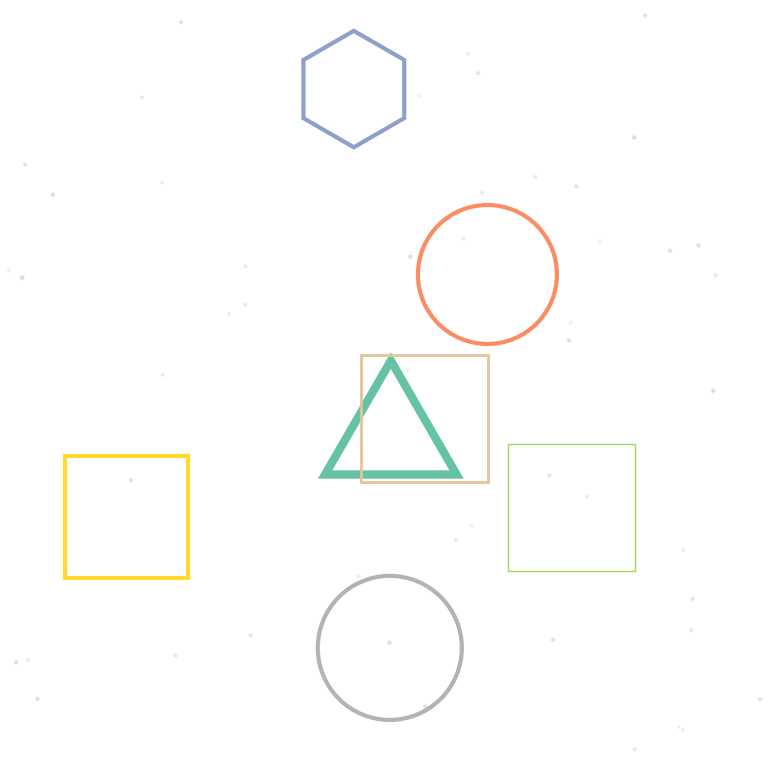[{"shape": "triangle", "thickness": 3, "radius": 0.49, "center": [0.508, 0.433]}, {"shape": "circle", "thickness": 1.5, "radius": 0.45, "center": [0.633, 0.644]}, {"shape": "hexagon", "thickness": 1.5, "radius": 0.38, "center": [0.46, 0.884]}, {"shape": "square", "thickness": 0.5, "radius": 0.41, "center": [0.742, 0.34]}, {"shape": "square", "thickness": 1.5, "radius": 0.4, "center": [0.164, 0.329]}, {"shape": "square", "thickness": 1, "radius": 0.41, "center": [0.552, 0.456]}, {"shape": "circle", "thickness": 1.5, "radius": 0.47, "center": [0.506, 0.159]}]